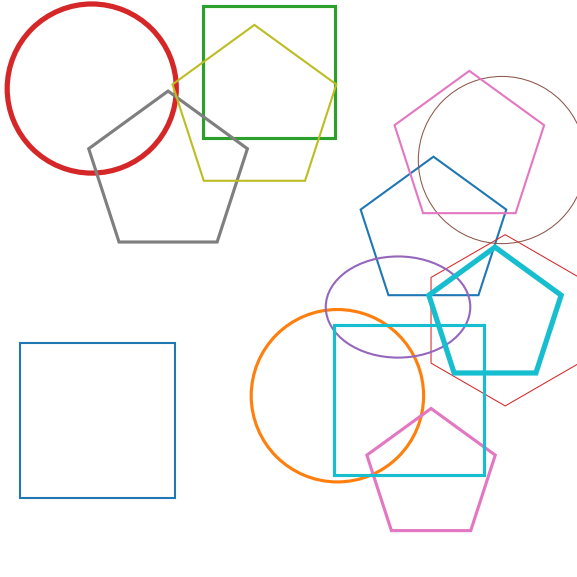[{"shape": "pentagon", "thickness": 1, "radius": 0.66, "center": [0.751, 0.595]}, {"shape": "square", "thickness": 1, "radius": 0.67, "center": [0.168, 0.271]}, {"shape": "circle", "thickness": 1.5, "radius": 0.75, "center": [0.584, 0.314]}, {"shape": "square", "thickness": 1.5, "radius": 0.57, "center": [0.466, 0.874]}, {"shape": "hexagon", "thickness": 0.5, "radius": 0.74, "center": [0.875, 0.445]}, {"shape": "circle", "thickness": 2.5, "radius": 0.73, "center": [0.159, 0.846]}, {"shape": "oval", "thickness": 1, "radius": 0.63, "center": [0.689, 0.467]}, {"shape": "circle", "thickness": 0.5, "radius": 0.72, "center": [0.869, 0.722]}, {"shape": "pentagon", "thickness": 1, "radius": 0.68, "center": [0.813, 0.74]}, {"shape": "pentagon", "thickness": 1.5, "radius": 0.58, "center": [0.746, 0.175]}, {"shape": "pentagon", "thickness": 1.5, "radius": 0.72, "center": [0.291, 0.697]}, {"shape": "pentagon", "thickness": 1, "radius": 0.75, "center": [0.441, 0.807]}, {"shape": "pentagon", "thickness": 2.5, "radius": 0.6, "center": [0.857, 0.451]}, {"shape": "square", "thickness": 1.5, "radius": 0.65, "center": [0.708, 0.307]}]